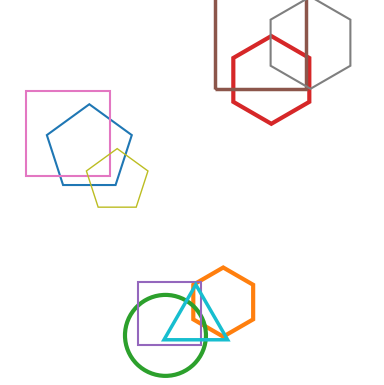[{"shape": "pentagon", "thickness": 1.5, "radius": 0.58, "center": [0.232, 0.613]}, {"shape": "hexagon", "thickness": 3, "radius": 0.45, "center": [0.58, 0.215]}, {"shape": "circle", "thickness": 3, "radius": 0.53, "center": [0.43, 0.129]}, {"shape": "hexagon", "thickness": 3, "radius": 0.57, "center": [0.705, 0.792]}, {"shape": "square", "thickness": 1.5, "radius": 0.41, "center": [0.441, 0.185]}, {"shape": "square", "thickness": 2.5, "radius": 0.59, "center": [0.676, 0.887]}, {"shape": "square", "thickness": 1.5, "radius": 0.55, "center": [0.176, 0.654]}, {"shape": "hexagon", "thickness": 1.5, "radius": 0.6, "center": [0.806, 0.889]}, {"shape": "pentagon", "thickness": 1, "radius": 0.42, "center": [0.304, 0.53]}, {"shape": "triangle", "thickness": 2.5, "radius": 0.48, "center": [0.509, 0.165]}]